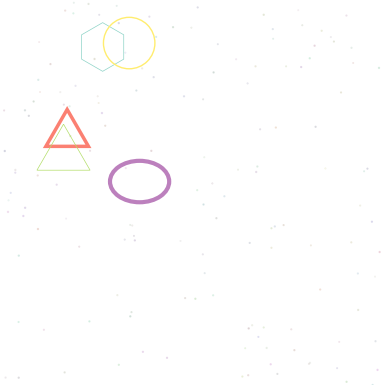[{"shape": "hexagon", "thickness": 0.5, "radius": 0.32, "center": [0.267, 0.878]}, {"shape": "triangle", "thickness": 2.5, "radius": 0.32, "center": [0.174, 0.652]}, {"shape": "triangle", "thickness": 0.5, "radius": 0.4, "center": [0.165, 0.598]}, {"shape": "oval", "thickness": 3, "radius": 0.38, "center": [0.363, 0.528]}, {"shape": "circle", "thickness": 1, "radius": 0.33, "center": [0.336, 0.888]}]